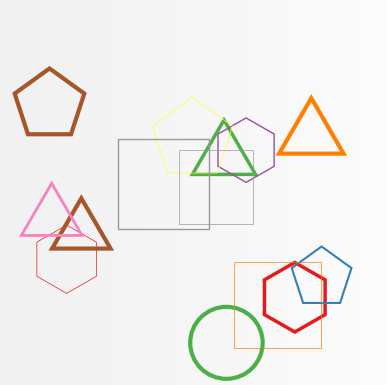[{"shape": "hexagon", "thickness": 2.5, "radius": 0.45, "center": [0.761, 0.228]}, {"shape": "hexagon", "thickness": 0.5, "radius": 0.44, "center": [0.172, 0.327]}, {"shape": "pentagon", "thickness": 1.5, "radius": 0.41, "center": [0.83, 0.279]}, {"shape": "circle", "thickness": 3, "radius": 0.47, "center": [0.584, 0.11]}, {"shape": "triangle", "thickness": 2.5, "radius": 0.47, "center": [0.578, 0.594]}, {"shape": "hexagon", "thickness": 1, "radius": 0.42, "center": [0.635, 0.61]}, {"shape": "square", "thickness": 0.5, "radius": 0.56, "center": [0.716, 0.208]}, {"shape": "triangle", "thickness": 3, "radius": 0.48, "center": [0.803, 0.649]}, {"shape": "pentagon", "thickness": 0.5, "radius": 0.54, "center": [0.497, 0.639]}, {"shape": "triangle", "thickness": 3, "radius": 0.44, "center": [0.21, 0.398]}, {"shape": "pentagon", "thickness": 3, "radius": 0.47, "center": [0.128, 0.728]}, {"shape": "triangle", "thickness": 2, "radius": 0.45, "center": [0.133, 0.434]}, {"shape": "square", "thickness": 0.5, "radius": 0.48, "center": [0.558, 0.515]}, {"shape": "square", "thickness": 1, "radius": 0.59, "center": [0.422, 0.522]}]